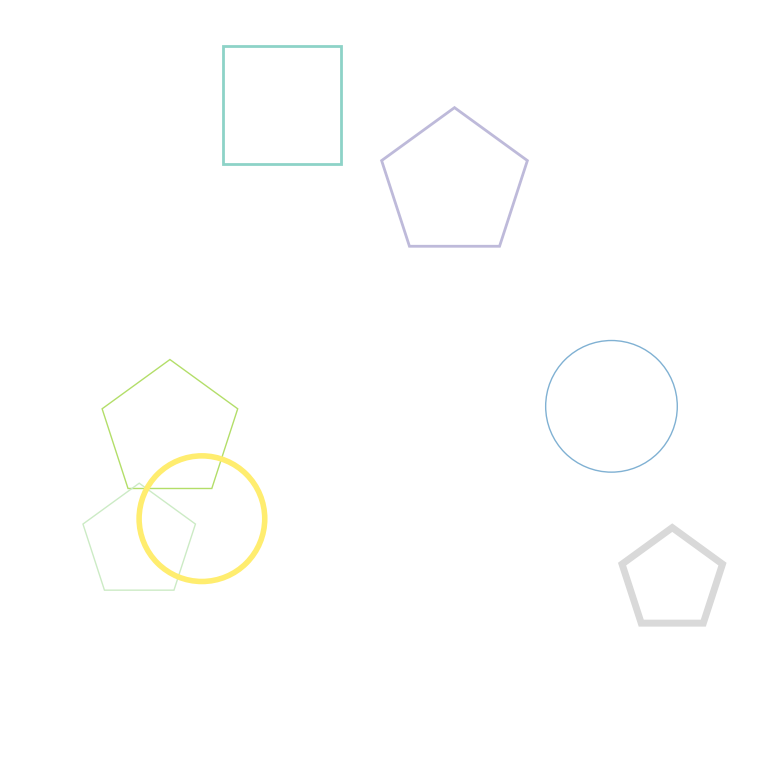[{"shape": "square", "thickness": 1, "radius": 0.38, "center": [0.366, 0.864]}, {"shape": "pentagon", "thickness": 1, "radius": 0.5, "center": [0.59, 0.761]}, {"shape": "circle", "thickness": 0.5, "radius": 0.43, "center": [0.794, 0.472]}, {"shape": "pentagon", "thickness": 0.5, "radius": 0.46, "center": [0.221, 0.44]}, {"shape": "pentagon", "thickness": 2.5, "radius": 0.34, "center": [0.873, 0.246]}, {"shape": "pentagon", "thickness": 0.5, "radius": 0.38, "center": [0.181, 0.296]}, {"shape": "circle", "thickness": 2, "radius": 0.41, "center": [0.262, 0.326]}]